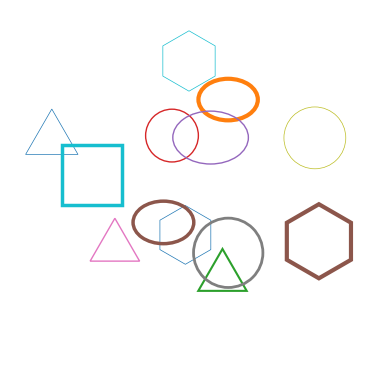[{"shape": "triangle", "thickness": 0.5, "radius": 0.39, "center": [0.135, 0.638]}, {"shape": "hexagon", "thickness": 0.5, "radius": 0.38, "center": [0.481, 0.39]}, {"shape": "oval", "thickness": 3, "radius": 0.39, "center": [0.593, 0.741]}, {"shape": "triangle", "thickness": 1.5, "radius": 0.36, "center": [0.578, 0.281]}, {"shape": "circle", "thickness": 1, "radius": 0.34, "center": [0.447, 0.648]}, {"shape": "oval", "thickness": 1, "radius": 0.49, "center": [0.547, 0.643]}, {"shape": "oval", "thickness": 2.5, "radius": 0.39, "center": [0.424, 0.422]}, {"shape": "hexagon", "thickness": 3, "radius": 0.48, "center": [0.828, 0.373]}, {"shape": "triangle", "thickness": 1, "radius": 0.37, "center": [0.298, 0.359]}, {"shape": "circle", "thickness": 2, "radius": 0.45, "center": [0.593, 0.343]}, {"shape": "circle", "thickness": 0.5, "radius": 0.4, "center": [0.818, 0.642]}, {"shape": "hexagon", "thickness": 0.5, "radius": 0.39, "center": [0.491, 0.842]}, {"shape": "square", "thickness": 2.5, "radius": 0.39, "center": [0.239, 0.545]}]